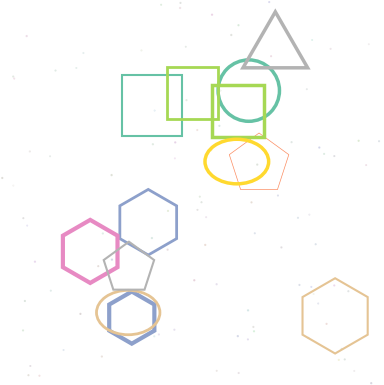[{"shape": "square", "thickness": 1.5, "radius": 0.39, "center": [0.395, 0.727]}, {"shape": "circle", "thickness": 2.5, "radius": 0.4, "center": [0.646, 0.765]}, {"shape": "pentagon", "thickness": 0.5, "radius": 0.41, "center": [0.673, 0.573]}, {"shape": "hexagon", "thickness": 2, "radius": 0.43, "center": [0.385, 0.423]}, {"shape": "hexagon", "thickness": 3, "radius": 0.34, "center": [0.342, 0.175]}, {"shape": "hexagon", "thickness": 3, "radius": 0.41, "center": [0.234, 0.347]}, {"shape": "square", "thickness": 2.5, "radius": 0.34, "center": [0.618, 0.711]}, {"shape": "square", "thickness": 2, "radius": 0.34, "center": [0.5, 0.759]}, {"shape": "oval", "thickness": 2.5, "radius": 0.41, "center": [0.615, 0.58]}, {"shape": "hexagon", "thickness": 1.5, "radius": 0.49, "center": [0.87, 0.18]}, {"shape": "oval", "thickness": 2, "radius": 0.41, "center": [0.333, 0.188]}, {"shape": "pentagon", "thickness": 1.5, "radius": 0.34, "center": [0.335, 0.303]}, {"shape": "triangle", "thickness": 2.5, "radius": 0.48, "center": [0.715, 0.872]}]